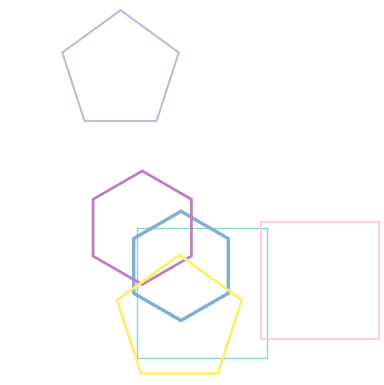[{"shape": "square", "thickness": 1, "radius": 0.85, "center": [0.525, 0.238]}, {"shape": "pentagon", "thickness": 1.5, "radius": 0.8, "center": [0.313, 0.814]}, {"shape": "hexagon", "thickness": 2.5, "radius": 0.71, "center": [0.47, 0.309]}, {"shape": "square", "thickness": 1.5, "radius": 0.76, "center": [0.831, 0.272]}, {"shape": "hexagon", "thickness": 2, "radius": 0.74, "center": [0.369, 0.409]}, {"shape": "pentagon", "thickness": 2, "radius": 0.85, "center": [0.466, 0.168]}]